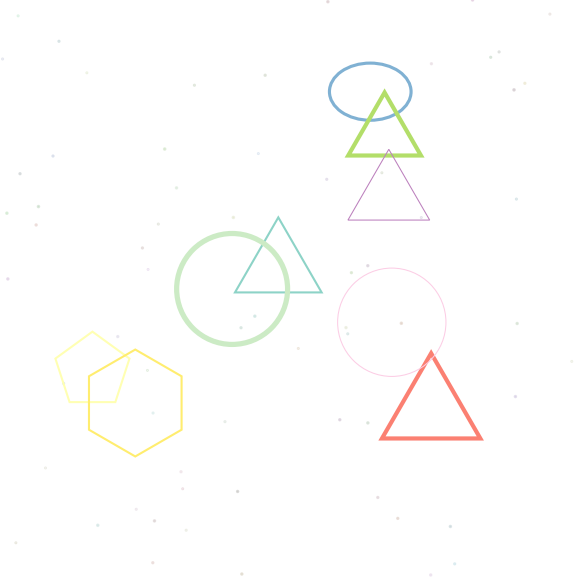[{"shape": "triangle", "thickness": 1, "radius": 0.43, "center": [0.482, 0.536]}, {"shape": "pentagon", "thickness": 1, "radius": 0.34, "center": [0.16, 0.357]}, {"shape": "triangle", "thickness": 2, "radius": 0.49, "center": [0.747, 0.289]}, {"shape": "oval", "thickness": 1.5, "radius": 0.35, "center": [0.641, 0.84]}, {"shape": "triangle", "thickness": 2, "radius": 0.36, "center": [0.666, 0.766]}, {"shape": "circle", "thickness": 0.5, "radius": 0.47, "center": [0.678, 0.441]}, {"shape": "triangle", "thickness": 0.5, "radius": 0.41, "center": [0.673, 0.659]}, {"shape": "circle", "thickness": 2.5, "radius": 0.48, "center": [0.402, 0.499]}, {"shape": "hexagon", "thickness": 1, "radius": 0.46, "center": [0.234, 0.301]}]